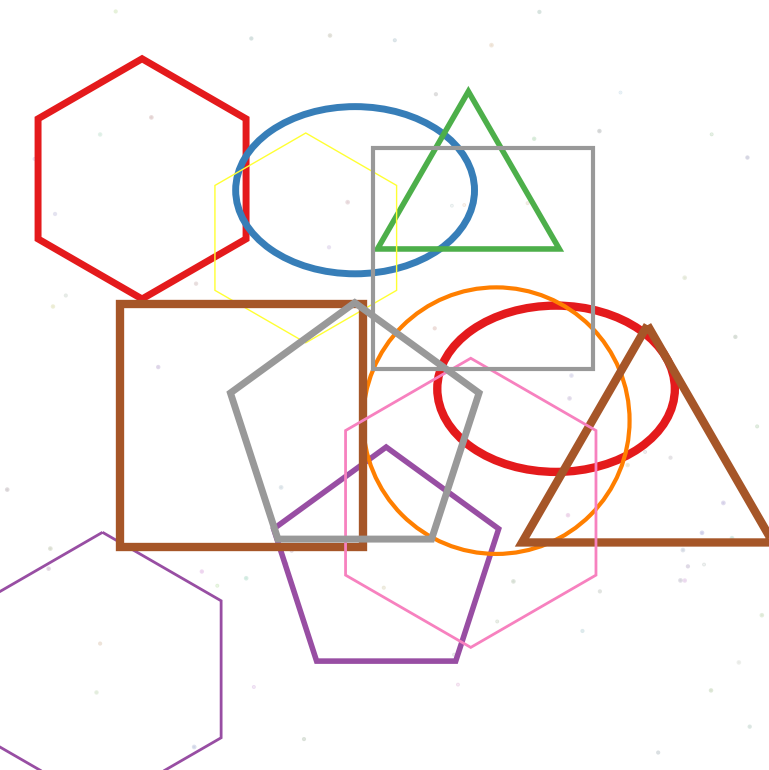[{"shape": "hexagon", "thickness": 2.5, "radius": 0.78, "center": [0.184, 0.768]}, {"shape": "oval", "thickness": 3, "radius": 0.77, "center": [0.722, 0.495]}, {"shape": "oval", "thickness": 2.5, "radius": 0.78, "center": [0.461, 0.753]}, {"shape": "triangle", "thickness": 2, "radius": 0.68, "center": [0.608, 0.745]}, {"shape": "pentagon", "thickness": 2, "radius": 0.77, "center": [0.502, 0.266]}, {"shape": "hexagon", "thickness": 1, "radius": 0.89, "center": [0.133, 0.131]}, {"shape": "circle", "thickness": 1.5, "radius": 0.87, "center": [0.645, 0.454]}, {"shape": "hexagon", "thickness": 0.5, "radius": 0.68, "center": [0.397, 0.691]}, {"shape": "square", "thickness": 3, "radius": 0.79, "center": [0.313, 0.447]}, {"shape": "triangle", "thickness": 3, "radius": 0.94, "center": [0.841, 0.39]}, {"shape": "hexagon", "thickness": 1, "radius": 0.94, "center": [0.611, 0.347]}, {"shape": "square", "thickness": 1.5, "radius": 0.71, "center": [0.627, 0.664]}, {"shape": "pentagon", "thickness": 2.5, "radius": 0.85, "center": [0.461, 0.437]}]